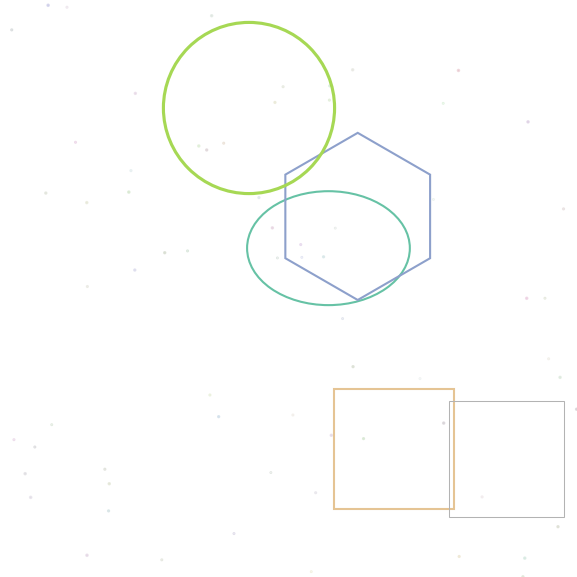[{"shape": "oval", "thickness": 1, "radius": 0.7, "center": [0.569, 0.569]}, {"shape": "hexagon", "thickness": 1, "radius": 0.72, "center": [0.619, 0.624]}, {"shape": "circle", "thickness": 1.5, "radius": 0.74, "center": [0.431, 0.812]}, {"shape": "square", "thickness": 1, "radius": 0.52, "center": [0.682, 0.222]}, {"shape": "square", "thickness": 0.5, "radius": 0.5, "center": [0.877, 0.204]}]